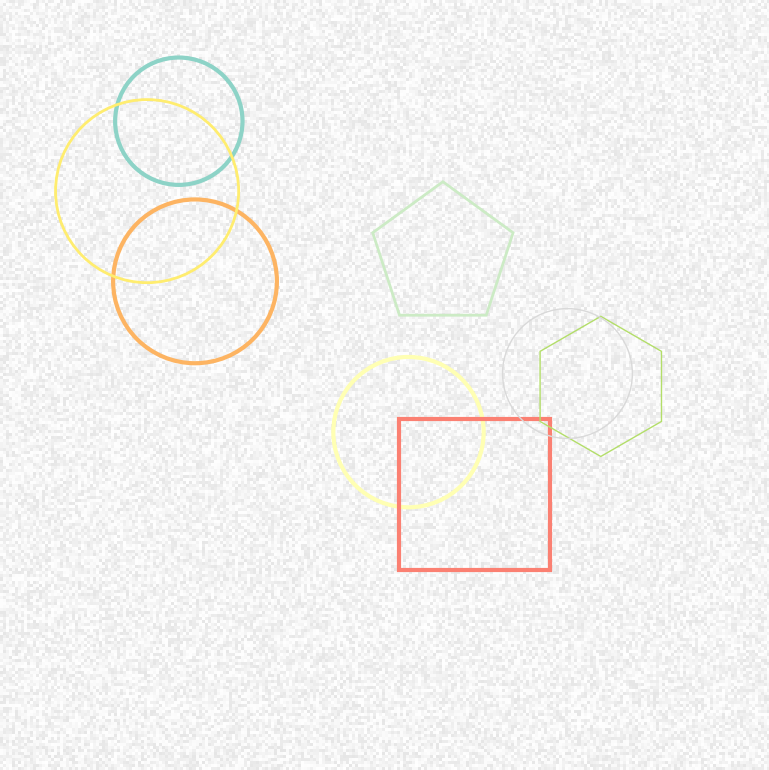[{"shape": "circle", "thickness": 1.5, "radius": 0.41, "center": [0.232, 0.843]}, {"shape": "circle", "thickness": 1.5, "radius": 0.49, "center": [0.531, 0.439]}, {"shape": "square", "thickness": 1.5, "radius": 0.49, "center": [0.616, 0.357]}, {"shape": "circle", "thickness": 1.5, "radius": 0.53, "center": [0.253, 0.635]}, {"shape": "hexagon", "thickness": 0.5, "radius": 0.46, "center": [0.78, 0.498]}, {"shape": "circle", "thickness": 0.5, "radius": 0.42, "center": [0.737, 0.515]}, {"shape": "pentagon", "thickness": 1, "radius": 0.48, "center": [0.575, 0.668]}, {"shape": "circle", "thickness": 1, "radius": 0.59, "center": [0.191, 0.752]}]